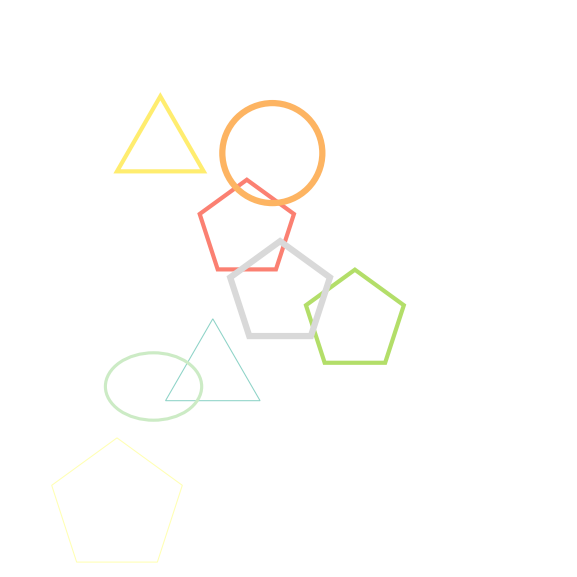[{"shape": "triangle", "thickness": 0.5, "radius": 0.47, "center": [0.368, 0.353]}, {"shape": "pentagon", "thickness": 0.5, "radius": 0.59, "center": [0.203, 0.122]}, {"shape": "pentagon", "thickness": 2, "radius": 0.43, "center": [0.427, 0.602]}, {"shape": "circle", "thickness": 3, "radius": 0.43, "center": [0.472, 0.734]}, {"shape": "pentagon", "thickness": 2, "radius": 0.45, "center": [0.615, 0.443]}, {"shape": "pentagon", "thickness": 3, "radius": 0.45, "center": [0.485, 0.491]}, {"shape": "oval", "thickness": 1.5, "radius": 0.42, "center": [0.266, 0.33]}, {"shape": "triangle", "thickness": 2, "radius": 0.43, "center": [0.278, 0.746]}]